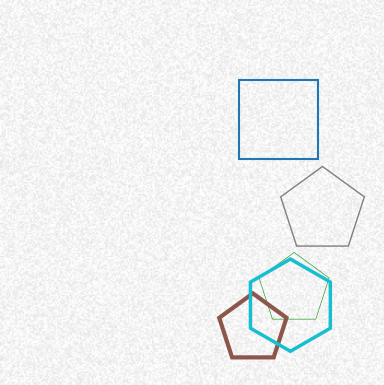[{"shape": "square", "thickness": 1.5, "radius": 0.51, "center": [0.724, 0.689]}, {"shape": "pentagon", "thickness": 0.5, "radius": 0.48, "center": [0.764, 0.248]}, {"shape": "pentagon", "thickness": 3, "radius": 0.46, "center": [0.657, 0.146]}, {"shape": "pentagon", "thickness": 1, "radius": 0.57, "center": [0.838, 0.453]}, {"shape": "hexagon", "thickness": 2.5, "radius": 0.6, "center": [0.754, 0.207]}]